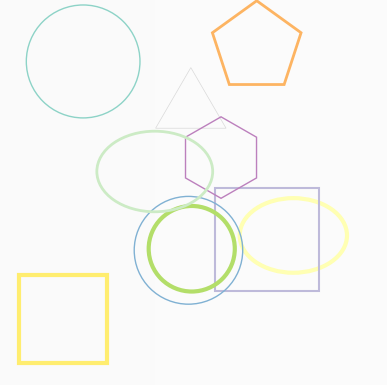[{"shape": "circle", "thickness": 1, "radius": 0.73, "center": [0.215, 0.84]}, {"shape": "oval", "thickness": 3, "radius": 0.69, "center": [0.757, 0.388]}, {"shape": "square", "thickness": 1.5, "radius": 0.67, "center": [0.688, 0.379]}, {"shape": "circle", "thickness": 1, "radius": 0.7, "center": [0.486, 0.35]}, {"shape": "pentagon", "thickness": 2, "radius": 0.6, "center": [0.663, 0.878]}, {"shape": "circle", "thickness": 3, "radius": 0.56, "center": [0.495, 0.354]}, {"shape": "triangle", "thickness": 0.5, "radius": 0.52, "center": [0.492, 0.719]}, {"shape": "hexagon", "thickness": 1, "radius": 0.53, "center": [0.57, 0.591]}, {"shape": "oval", "thickness": 2, "radius": 0.75, "center": [0.399, 0.555]}, {"shape": "square", "thickness": 3, "radius": 0.57, "center": [0.162, 0.171]}]